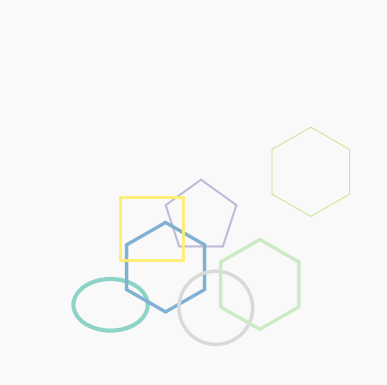[{"shape": "oval", "thickness": 3, "radius": 0.48, "center": [0.285, 0.208]}, {"shape": "pentagon", "thickness": 1.5, "radius": 0.48, "center": [0.519, 0.437]}, {"shape": "hexagon", "thickness": 2.5, "radius": 0.58, "center": [0.427, 0.306]}, {"shape": "hexagon", "thickness": 0.5, "radius": 0.58, "center": [0.802, 0.554]}, {"shape": "circle", "thickness": 2.5, "radius": 0.48, "center": [0.557, 0.2]}, {"shape": "hexagon", "thickness": 2.5, "radius": 0.58, "center": [0.67, 0.261]}, {"shape": "square", "thickness": 2, "radius": 0.41, "center": [0.391, 0.406]}]